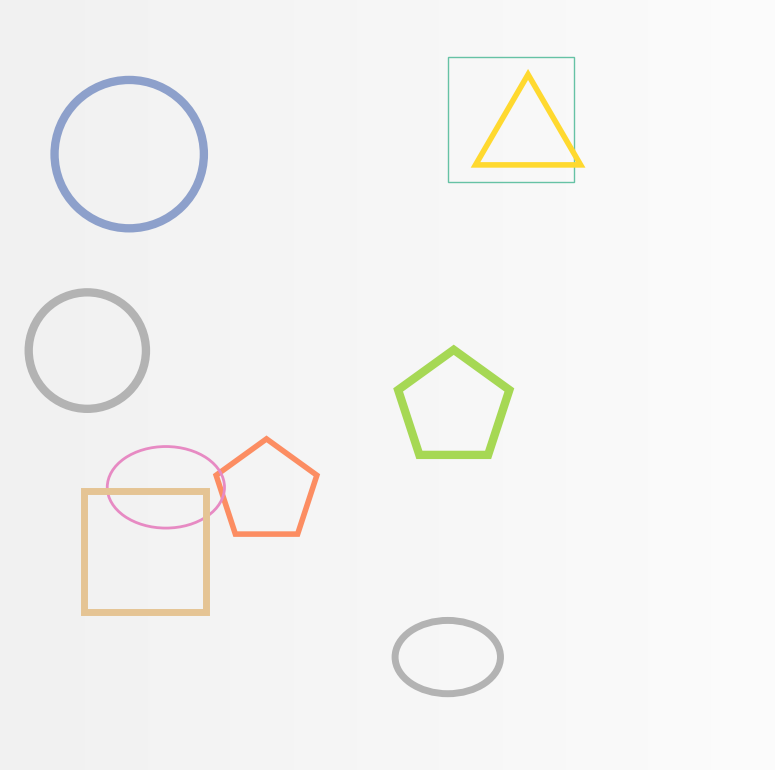[{"shape": "square", "thickness": 0.5, "radius": 0.41, "center": [0.659, 0.844]}, {"shape": "pentagon", "thickness": 2, "radius": 0.34, "center": [0.344, 0.362]}, {"shape": "circle", "thickness": 3, "radius": 0.48, "center": [0.167, 0.8]}, {"shape": "oval", "thickness": 1, "radius": 0.38, "center": [0.214, 0.367]}, {"shape": "pentagon", "thickness": 3, "radius": 0.38, "center": [0.585, 0.47]}, {"shape": "triangle", "thickness": 2, "radius": 0.39, "center": [0.681, 0.825]}, {"shape": "square", "thickness": 2.5, "radius": 0.39, "center": [0.187, 0.284]}, {"shape": "oval", "thickness": 2.5, "radius": 0.34, "center": [0.578, 0.147]}, {"shape": "circle", "thickness": 3, "radius": 0.38, "center": [0.113, 0.545]}]